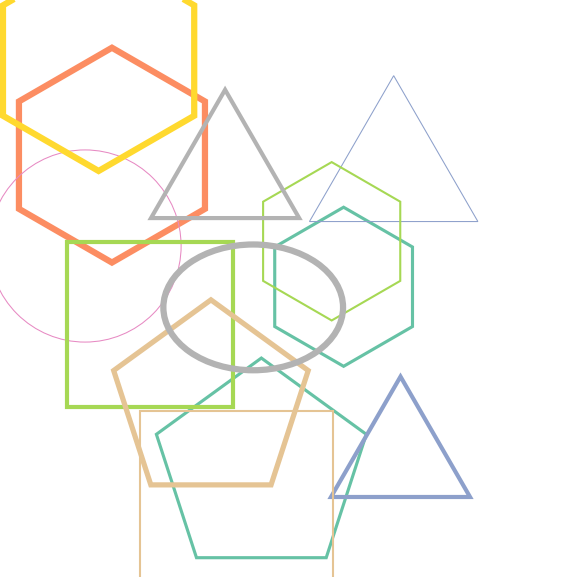[{"shape": "hexagon", "thickness": 1.5, "radius": 0.69, "center": [0.595, 0.503]}, {"shape": "pentagon", "thickness": 1.5, "radius": 0.96, "center": [0.453, 0.188]}, {"shape": "hexagon", "thickness": 3, "radius": 0.93, "center": [0.194, 0.73]}, {"shape": "triangle", "thickness": 0.5, "radius": 0.84, "center": [0.682, 0.7]}, {"shape": "triangle", "thickness": 2, "radius": 0.69, "center": [0.694, 0.208]}, {"shape": "circle", "thickness": 0.5, "radius": 0.83, "center": [0.147, 0.573]}, {"shape": "square", "thickness": 2, "radius": 0.72, "center": [0.26, 0.437]}, {"shape": "hexagon", "thickness": 1, "radius": 0.69, "center": [0.574, 0.581]}, {"shape": "hexagon", "thickness": 3, "radius": 0.96, "center": [0.171, 0.894]}, {"shape": "pentagon", "thickness": 2.5, "radius": 0.89, "center": [0.365, 0.303]}, {"shape": "square", "thickness": 1, "radius": 0.84, "center": [0.409, 0.12]}, {"shape": "oval", "thickness": 3, "radius": 0.78, "center": [0.438, 0.467]}, {"shape": "triangle", "thickness": 2, "radius": 0.74, "center": [0.39, 0.696]}]